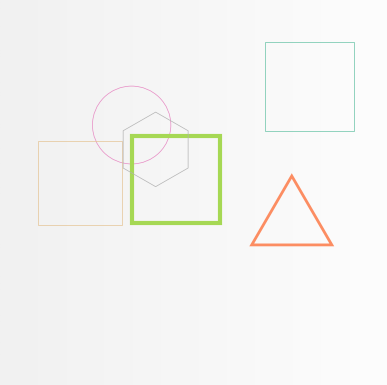[{"shape": "square", "thickness": 0.5, "radius": 0.58, "center": [0.799, 0.775]}, {"shape": "triangle", "thickness": 2, "radius": 0.6, "center": [0.753, 0.424]}, {"shape": "circle", "thickness": 0.5, "radius": 0.51, "center": [0.34, 0.675]}, {"shape": "square", "thickness": 3, "radius": 0.57, "center": [0.454, 0.534]}, {"shape": "square", "thickness": 0.5, "radius": 0.54, "center": [0.206, 0.525]}, {"shape": "hexagon", "thickness": 0.5, "radius": 0.48, "center": [0.402, 0.612]}]